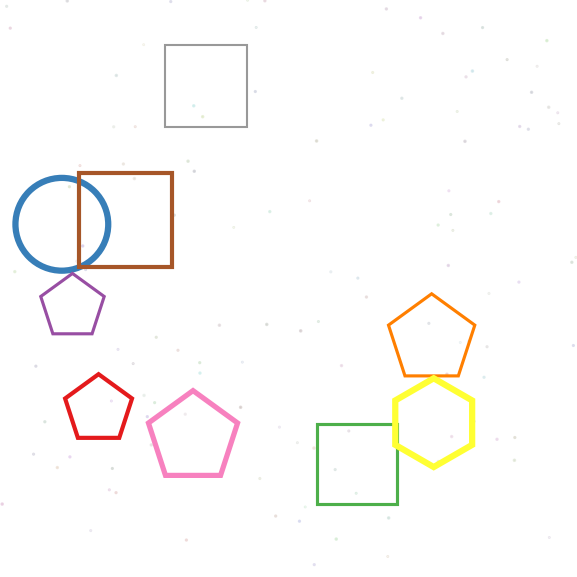[{"shape": "pentagon", "thickness": 2, "radius": 0.3, "center": [0.171, 0.29]}, {"shape": "circle", "thickness": 3, "radius": 0.4, "center": [0.107, 0.611]}, {"shape": "square", "thickness": 1.5, "radius": 0.35, "center": [0.618, 0.195]}, {"shape": "pentagon", "thickness": 1.5, "radius": 0.29, "center": [0.125, 0.468]}, {"shape": "pentagon", "thickness": 1.5, "radius": 0.39, "center": [0.747, 0.412]}, {"shape": "hexagon", "thickness": 3, "radius": 0.38, "center": [0.751, 0.267]}, {"shape": "square", "thickness": 2, "radius": 0.41, "center": [0.217, 0.618]}, {"shape": "pentagon", "thickness": 2.5, "radius": 0.41, "center": [0.334, 0.242]}, {"shape": "square", "thickness": 1, "radius": 0.36, "center": [0.357, 0.85]}]